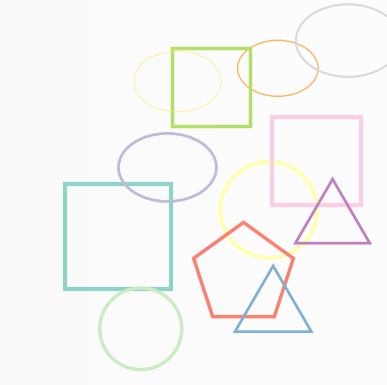[{"shape": "square", "thickness": 3, "radius": 0.68, "center": [0.304, 0.386]}, {"shape": "circle", "thickness": 3, "radius": 0.62, "center": [0.694, 0.455]}, {"shape": "oval", "thickness": 2, "radius": 0.63, "center": [0.432, 0.565]}, {"shape": "pentagon", "thickness": 2.5, "radius": 0.68, "center": [0.628, 0.287]}, {"shape": "triangle", "thickness": 2, "radius": 0.57, "center": [0.705, 0.195]}, {"shape": "oval", "thickness": 1, "radius": 0.52, "center": [0.717, 0.823]}, {"shape": "square", "thickness": 2.5, "radius": 0.5, "center": [0.545, 0.773]}, {"shape": "square", "thickness": 3, "radius": 0.57, "center": [0.816, 0.581]}, {"shape": "oval", "thickness": 1.5, "radius": 0.67, "center": [0.898, 0.895]}, {"shape": "triangle", "thickness": 2, "radius": 0.55, "center": [0.858, 0.424]}, {"shape": "circle", "thickness": 2.5, "radius": 0.53, "center": [0.363, 0.146]}, {"shape": "oval", "thickness": 0.5, "radius": 0.56, "center": [0.458, 0.788]}]